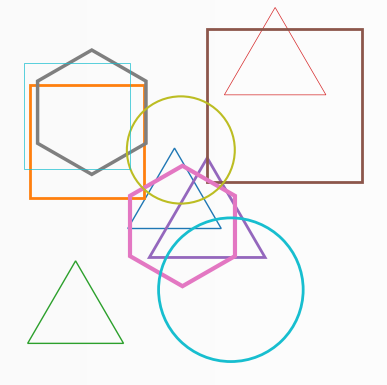[{"shape": "triangle", "thickness": 1, "radius": 0.7, "center": [0.45, 0.476]}, {"shape": "square", "thickness": 2, "radius": 0.74, "center": [0.225, 0.633]}, {"shape": "triangle", "thickness": 1, "radius": 0.71, "center": [0.195, 0.18]}, {"shape": "triangle", "thickness": 0.5, "radius": 0.76, "center": [0.71, 0.829]}, {"shape": "triangle", "thickness": 2, "radius": 0.86, "center": [0.535, 0.417]}, {"shape": "square", "thickness": 2, "radius": 0.99, "center": [0.734, 0.726]}, {"shape": "hexagon", "thickness": 3, "radius": 0.78, "center": [0.471, 0.413]}, {"shape": "hexagon", "thickness": 2.5, "radius": 0.81, "center": [0.237, 0.709]}, {"shape": "circle", "thickness": 1.5, "radius": 0.7, "center": [0.467, 0.61]}, {"shape": "circle", "thickness": 2, "radius": 0.93, "center": [0.596, 0.247]}, {"shape": "square", "thickness": 0.5, "radius": 0.69, "center": [0.199, 0.698]}]